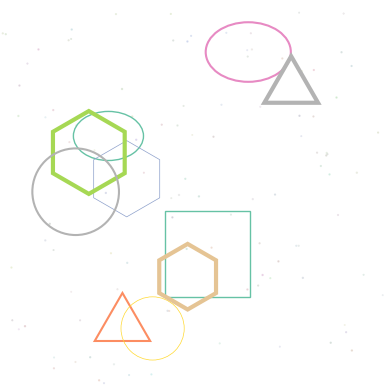[{"shape": "oval", "thickness": 1, "radius": 0.46, "center": [0.282, 0.647]}, {"shape": "square", "thickness": 1, "radius": 0.55, "center": [0.539, 0.34]}, {"shape": "triangle", "thickness": 1.5, "radius": 0.42, "center": [0.318, 0.156]}, {"shape": "hexagon", "thickness": 0.5, "radius": 0.5, "center": [0.329, 0.536]}, {"shape": "oval", "thickness": 1.5, "radius": 0.55, "center": [0.645, 0.865]}, {"shape": "hexagon", "thickness": 3, "radius": 0.54, "center": [0.231, 0.604]}, {"shape": "circle", "thickness": 0.5, "radius": 0.41, "center": [0.396, 0.147]}, {"shape": "hexagon", "thickness": 3, "radius": 0.43, "center": [0.487, 0.281]}, {"shape": "triangle", "thickness": 3, "radius": 0.4, "center": [0.756, 0.773]}, {"shape": "circle", "thickness": 1.5, "radius": 0.56, "center": [0.197, 0.502]}]